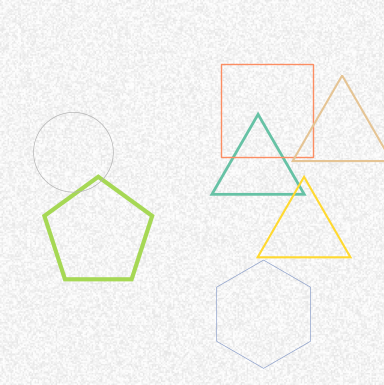[{"shape": "triangle", "thickness": 2, "radius": 0.69, "center": [0.67, 0.565]}, {"shape": "square", "thickness": 1, "radius": 0.6, "center": [0.693, 0.713]}, {"shape": "hexagon", "thickness": 0.5, "radius": 0.7, "center": [0.685, 0.184]}, {"shape": "pentagon", "thickness": 3, "radius": 0.74, "center": [0.255, 0.394]}, {"shape": "triangle", "thickness": 1.5, "radius": 0.7, "center": [0.79, 0.401]}, {"shape": "triangle", "thickness": 1.5, "radius": 0.74, "center": [0.889, 0.656]}, {"shape": "circle", "thickness": 0.5, "radius": 0.52, "center": [0.191, 0.604]}]